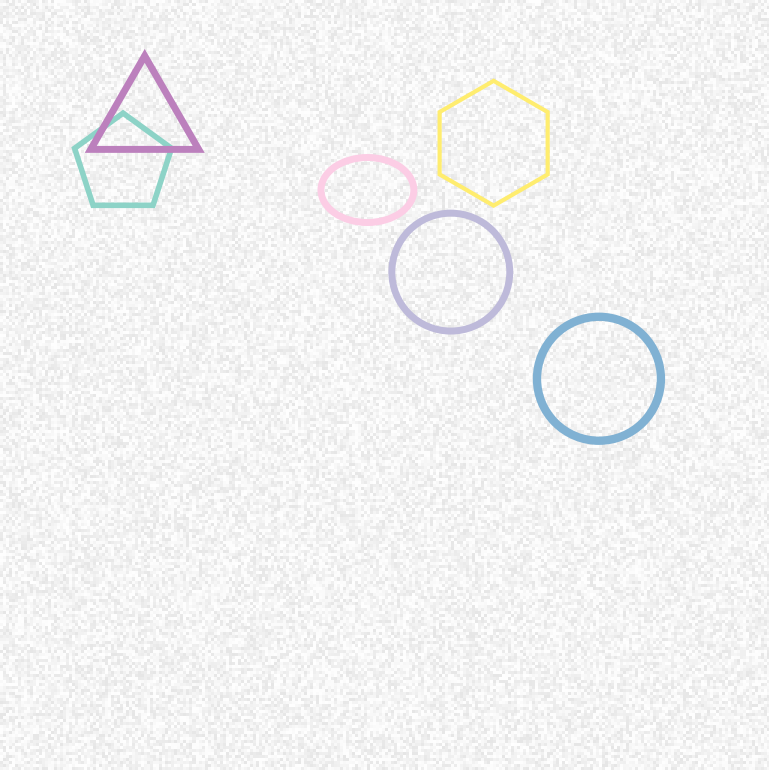[{"shape": "pentagon", "thickness": 2, "radius": 0.33, "center": [0.16, 0.787]}, {"shape": "circle", "thickness": 2.5, "radius": 0.38, "center": [0.585, 0.647]}, {"shape": "circle", "thickness": 3, "radius": 0.4, "center": [0.778, 0.508]}, {"shape": "oval", "thickness": 2.5, "radius": 0.3, "center": [0.477, 0.753]}, {"shape": "triangle", "thickness": 2.5, "radius": 0.4, "center": [0.188, 0.846]}, {"shape": "hexagon", "thickness": 1.5, "radius": 0.41, "center": [0.641, 0.814]}]